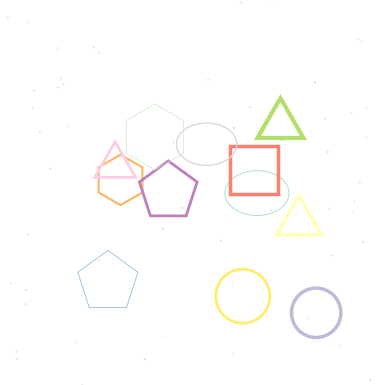[{"shape": "oval", "thickness": 0.5, "radius": 0.42, "center": [0.668, 0.498]}, {"shape": "triangle", "thickness": 2.5, "radius": 0.33, "center": [0.777, 0.424]}, {"shape": "circle", "thickness": 2.5, "radius": 0.32, "center": [0.821, 0.188]}, {"shape": "square", "thickness": 2.5, "radius": 0.31, "center": [0.66, 0.558]}, {"shape": "pentagon", "thickness": 0.5, "radius": 0.41, "center": [0.28, 0.267]}, {"shape": "hexagon", "thickness": 1.5, "radius": 0.33, "center": [0.313, 0.533]}, {"shape": "triangle", "thickness": 3, "radius": 0.35, "center": [0.728, 0.676]}, {"shape": "triangle", "thickness": 2, "radius": 0.31, "center": [0.299, 0.57]}, {"shape": "oval", "thickness": 1, "radius": 0.39, "center": [0.537, 0.626]}, {"shape": "pentagon", "thickness": 2, "radius": 0.39, "center": [0.437, 0.503]}, {"shape": "hexagon", "thickness": 0.5, "radius": 0.43, "center": [0.402, 0.644]}, {"shape": "circle", "thickness": 2, "radius": 0.35, "center": [0.631, 0.231]}]